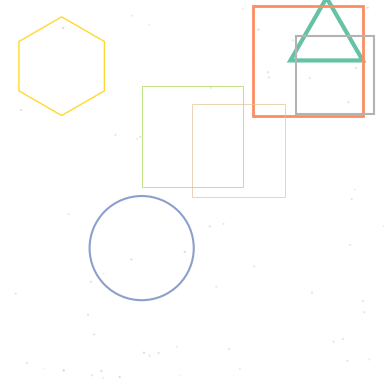[{"shape": "triangle", "thickness": 3, "radius": 0.54, "center": [0.848, 0.897]}, {"shape": "square", "thickness": 2, "radius": 0.71, "center": [0.8, 0.842]}, {"shape": "circle", "thickness": 1.5, "radius": 0.68, "center": [0.368, 0.356]}, {"shape": "square", "thickness": 0.5, "radius": 0.66, "center": [0.499, 0.645]}, {"shape": "hexagon", "thickness": 1, "radius": 0.64, "center": [0.16, 0.828]}, {"shape": "square", "thickness": 0.5, "radius": 0.6, "center": [0.62, 0.61]}, {"shape": "square", "thickness": 1.5, "radius": 0.51, "center": [0.871, 0.806]}]